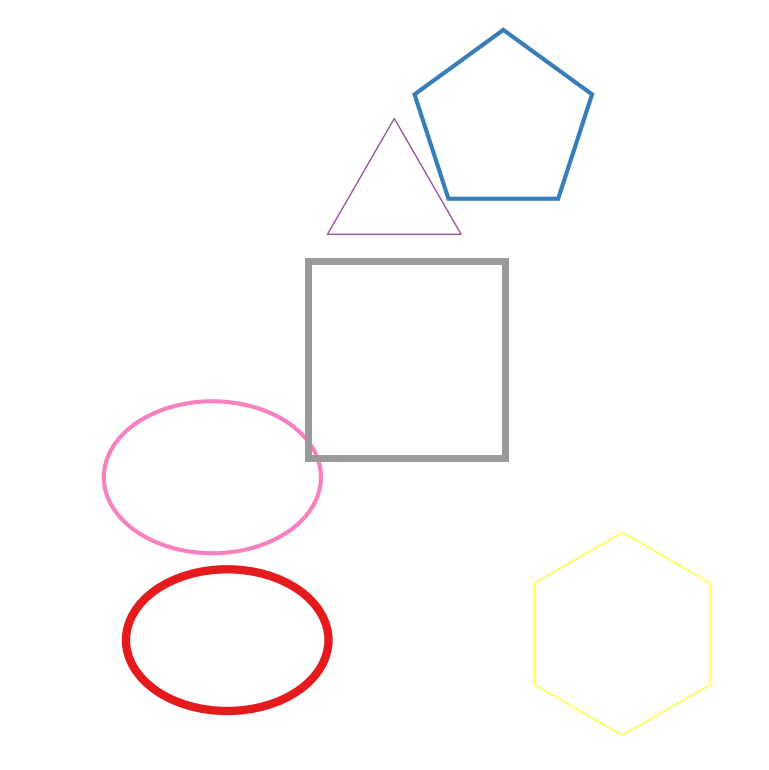[{"shape": "oval", "thickness": 3, "radius": 0.66, "center": [0.295, 0.169]}, {"shape": "pentagon", "thickness": 1.5, "radius": 0.61, "center": [0.654, 0.84]}, {"shape": "triangle", "thickness": 0.5, "radius": 0.5, "center": [0.512, 0.746]}, {"shape": "hexagon", "thickness": 0.5, "radius": 0.66, "center": [0.808, 0.177]}, {"shape": "oval", "thickness": 1.5, "radius": 0.7, "center": [0.276, 0.38]}, {"shape": "square", "thickness": 2.5, "radius": 0.64, "center": [0.528, 0.533]}]